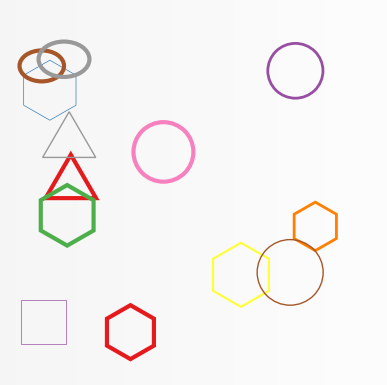[{"shape": "hexagon", "thickness": 3, "radius": 0.35, "center": [0.337, 0.137]}, {"shape": "triangle", "thickness": 3, "radius": 0.38, "center": [0.183, 0.523]}, {"shape": "hexagon", "thickness": 0.5, "radius": 0.39, "center": [0.129, 0.766]}, {"shape": "hexagon", "thickness": 3, "radius": 0.39, "center": [0.173, 0.441]}, {"shape": "square", "thickness": 0.5, "radius": 0.29, "center": [0.112, 0.164]}, {"shape": "circle", "thickness": 2, "radius": 0.36, "center": [0.762, 0.816]}, {"shape": "hexagon", "thickness": 2, "radius": 0.31, "center": [0.814, 0.412]}, {"shape": "hexagon", "thickness": 1.5, "radius": 0.42, "center": [0.622, 0.286]}, {"shape": "circle", "thickness": 1, "radius": 0.43, "center": [0.749, 0.292]}, {"shape": "oval", "thickness": 3, "radius": 0.29, "center": [0.108, 0.829]}, {"shape": "circle", "thickness": 3, "radius": 0.39, "center": [0.422, 0.605]}, {"shape": "triangle", "thickness": 1, "radius": 0.4, "center": [0.179, 0.631]}, {"shape": "oval", "thickness": 3, "radius": 0.33, "center": [0.165, 0.846]}]